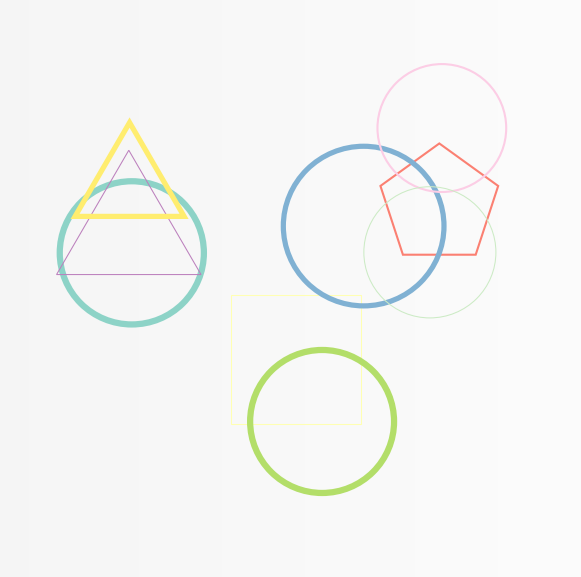[{"shape": "circle", "thickness": 3, "radius": 0.62, "center": [0.227, 0.561]}, {"shape": "square", "thickness": 0.5, "radius": 0.56, "center": [0.51, 0.377]}, {"shape": "pentagon", "thickness": 1, "radius": 0.53, "center": [0.756, 0.644]}, {"shape": "circle", "thickness": 2.5, "radius": 0.69, "center": [0.626, 0.608]}, {"shape": "circle", "thickness": 3, "radius": 0.62, "center": [0.554, 0.269]}, {"shape": "circle", "thickness": 1, "radius": 0.55, "center": [0.76, 0.777]}, {"shape": "triangle", "thickness": 0.5, "radius": 0.72, "center": [0.222, 0.595]}, {"shape": "circle", "thickness": 0.5, "radius": 0.57, "center": [0.74, 0.562]}, {"shape": "triangle", "thickness": 2.5, "radius": 0.54, "center": [0.223, 0.679]}]